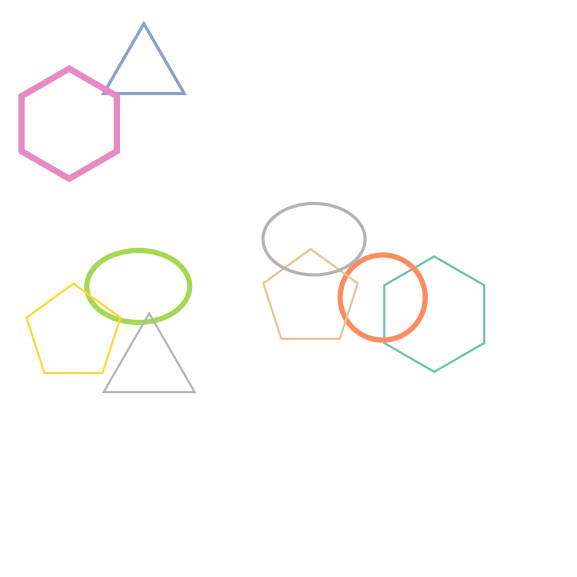[{"shape": "hexagon", "thickness": 1, "radius": 0.5, "center": [0.752, 0.455]}, {"shape": "circle", "thickness": 2.5, "radius": 0.37, "center": [0.663, 0.484]}, {"shape": "triangle", "thickness": 1.5, "radius": 0.4, "center": [0.249, 0.877]}, {"shape": "hexagon", "thickness": 3, "radius": 0.48, "center": [0.12, 0.785]}, {"shape": "oval", "thickness": 2.5, "radius": 0.45, "center": [0.239, 0.503]}, {"shape": "pentagon", "thickness": 1, "radius": 0.43, "center": [0.127, 0.423]}, {"shape": "pentagon", "thickness": 1, "radius": 0.43, "center": [0.538, 0.482]}, {"shape": "oval", "thickness": 1.5, "radius": 0.44, "center": [0.544, 0.585]}, {"shape": "triangle", "thickness": 1, "radius": 0.45, "center": [0.258, 0.366]}]